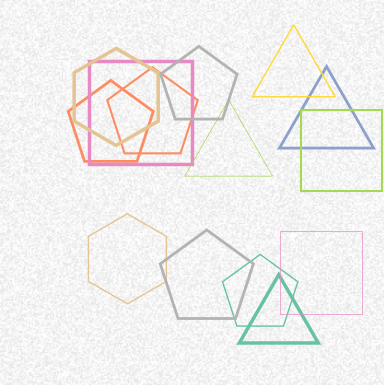[{"shape": "pentagon", "thickness": 1, "radius": 0.51, "center": [0.676, 0.236]}, {"shape": "triangle", "thickness": 2.5, "radius": 0.59, "center": [0.724, 0.168]}, {"shape": "pentagon", "thickness": 2, "radius": 0.58, "center": [0.288, 0.675]}, {"shape": "pentagon", "thickness": 1.5, "radius": 0.62, "center": [0.396, 0.702]}, {"shape": "triangle", "thickness": 2, "radius": 0.71, "center": [0.848, 0.686]}, {"shape": "square", "thickness": 2.5, "radius": 0.67, "center": [0.365, 0.709]}, {"shape": "square", "thickness": 0.5, "radius": 0.53, "center": [0.833, 0.292]}, {"shape": "triangle", "thickness": 0.5, "radius": 0.66, "center": [0.594, 0.608]}, {"shape": "square", "thickness": 1.5, "radius": 0.52, "center": [0.887, 0.609]}, {"shape": "triangle", "thickness": 1, "radius": 0.62, "center": [0.763, 0.811]}, {"shape": "hexagon", "thickness": 2.5, "radius": 0.63, "center": [0.302, 0.748]}, {"shape": "hexagon", "thickness": 1, "radius": 0.58, "center": [0.331, 0.328]}, {"shape": "pentagon", "thickness": 2, "radius": 0.52, "center": [0.517, 0.775]}, {"shape": "pentagon", "thickness": 2, "radius": 0.64, "center": [0.537, 0.276]}]